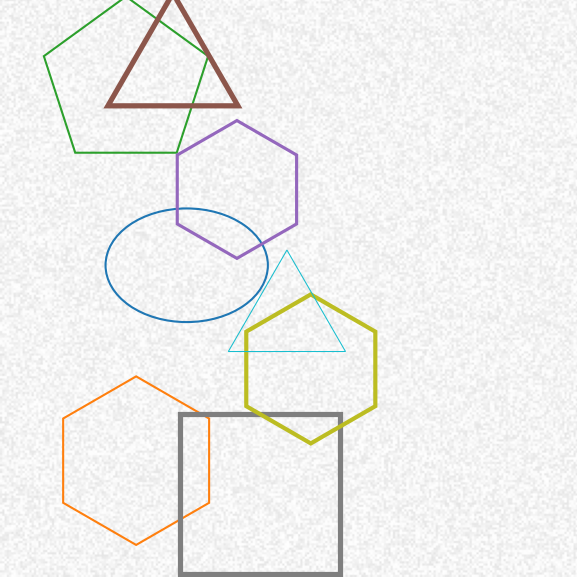[{"shape": "oval", "thickness": 1, "radius": 0.7, "center": [0.323, 0.54]}, {"shape": "hexagon", "thickness": 1, "radius": 0.73, "center": [0.236, 0.201]}, {"shape": "pentagon", "thickness": 1, "radius": 0.75, "center": [0.218, 0.856]}, {"shape": "hexagon", "thickness": 1.5, "radius": 0.6, "center": [0.41, 0.671]}, {"shape": "triangle", "thickness": 2.5, "radius": 0.65, "center": [0.299, 0.881]}, {"shape": "square", "thickness": 2.5, "radius": 0.69, "center": [0.45, 0.144]}, {"shape": "hexagon", "thickness": 2, "radius": 0.65, "center": [0.538, 0.36]}, {"shape": "triangle", "thickness": 0.5, "radius": 0.59, "center": [0.497, 0.449]}]